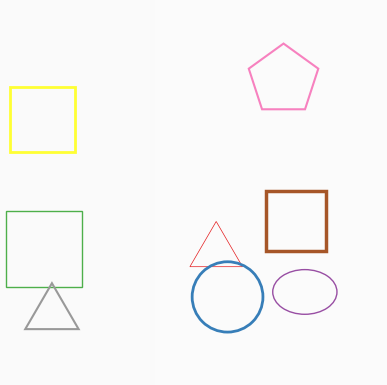[{"shape": "triangle", "thickness": 0.5, "radius": 0.39, "center": [0.558, 0.346]}, {"shape": "circle", "thickness": 2, "radius": 0.46, "center": [0.587, 0.229]}, {"shape": "square", "thickness": 1, "radius": 0.49, "center": [0.113, 0.354]}, {"shape": "oval", "thickness": 1, "radius": 0.41, "center": [0.787, 0.242]}, {"shape": "square", "thickness": 2, "radius": 0.42, "center": [0.11, 0.689]}, {"shape": "square", "thickness": 2.5, "radius": 0.39, "center": [0.764, 0.426]}, {"shape": "pentagon", "thickness": 1.5, "radius": 0.47, "center": [0.732, 0.792]}, {"shape": "triangle", "thickness": 1.5, "radius": 0.4, "center": [0.134, 0.185]}]